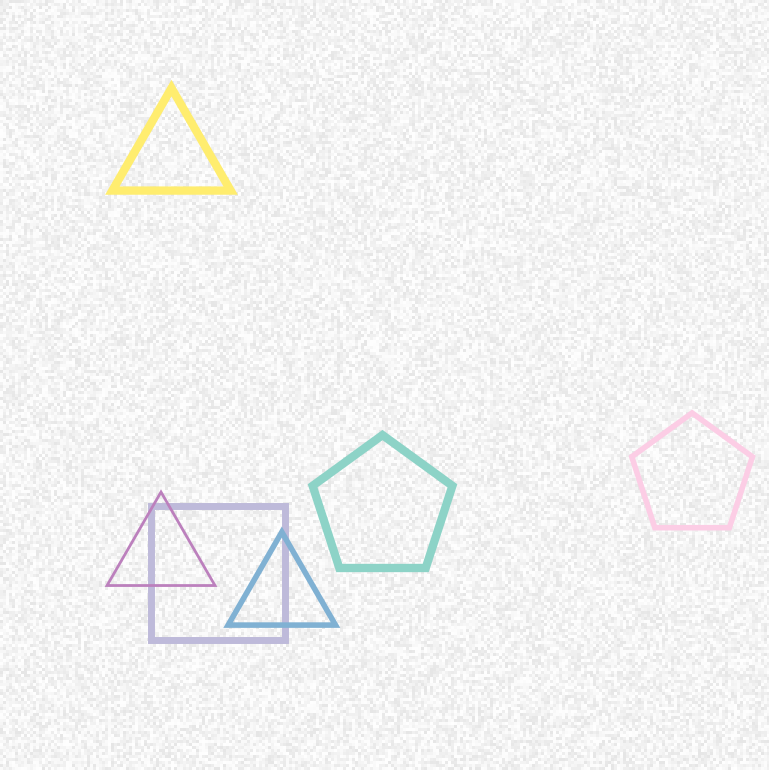[{"shape": "pentagon", "thickness": 3, "radius": 0.48, "center": [0.497, 0.34]}, {"shape": "square", "thickness": 2.5, "radius": 0.44, "center": [0.282, 0.256]}, {"shape": "triangle", "thickness": 2, "radius": 0.4, "center": [0.366, 0.228]}, {"shape": "pentagon", "thickness": 2, "radius": 0.41, "center": [0.899, 0.381]}, {"shape": "triangle", "thickness": 1, "radius": 0.4, "center": [0.209, 0.28]}, {"shape": "triangle", "thickness": 3, "radius": 0.44, "center": [0.223, 0.797]}]